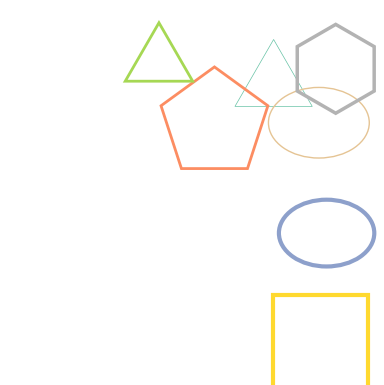[{"shape": "triangle", "thickness": 0.5, "radius": 0.58, "center": [0.711, 0.782]}, {"shape": "pentagon", "thickness": 2, "radius": 0.73, "center": [0.557, 0.68]}, {"shape": "oval", "thickness": 3, "radius": 0.62, "center": [0.848, 0.395]}, {"shape": "triangle", "thickness": 2, "radius": 0.51, "center": [0.413, 0.84]}, {"shape": "square", "thickness": 3, "radius": 0.62, "center": [0.832, 0.109]}, {"shape": "oval", "thickness": 1, "radius": 0.65, "center": [0.828, 0.681]}, {"shape": "hexagon", "thickness": 2.5, "radius": 0.58, "center": [0.872, 0.821]}]